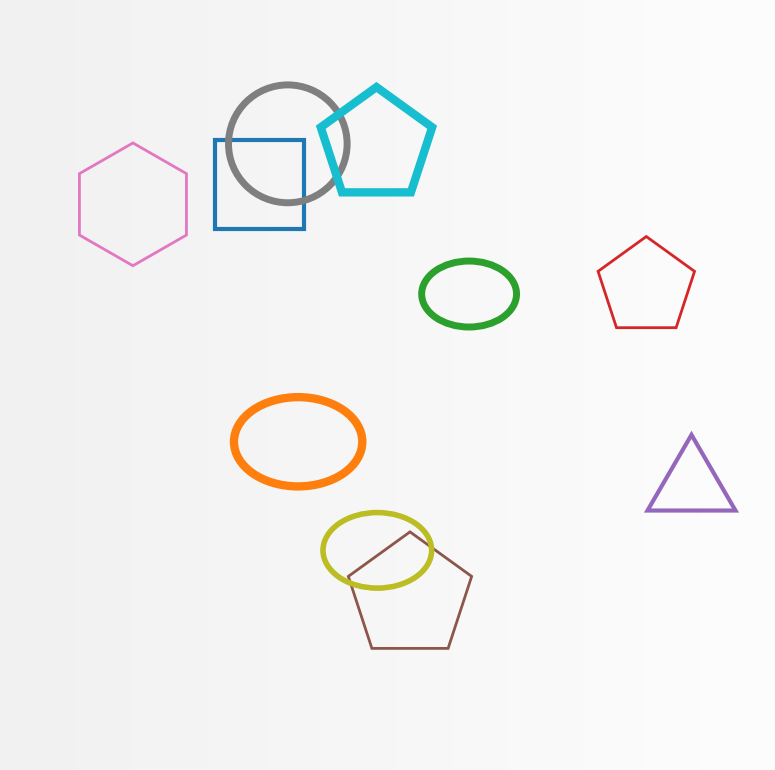[{"shape": "square", "thickness": 1.5, "radius": 0.29, "center": [0.335, 0.761]}, {"shape": "oval", "thickness": 3, "radius": 0.41, "center": [0.385, 0.426]}, {"shape": "oval", "thickness": 2.5, "radius": 0.31, "center": [0.605, 0.618]}, {"shape": "pentagon", "thickness": 1, "radius": 0.33, "center": [0.834, 0.627]}, {"shape": "triangle", "thickness": 1.5, "radius": 0.33, "center": [0.892, 0.37]}, {"shape": "pentagon", "thickness": 1, "radius": 0.42, "center": [0.529, 0.226]}, {"shape": "hexagon", "thickness": 1, "radius": 0.4, "center": [0.172, 0.735]}, {"shape": "circle", "thickness": 2.5, "radius": 0.38, "center": [0.371, 0.813]}, {"shape": "oval", "thickness": 2, "radius": 0.35, "center": [0.487, 0.285]}, {"shape": "pentagon", "thickness": 3, "radius": 0.38, "center": [0.486, 0.811]}]